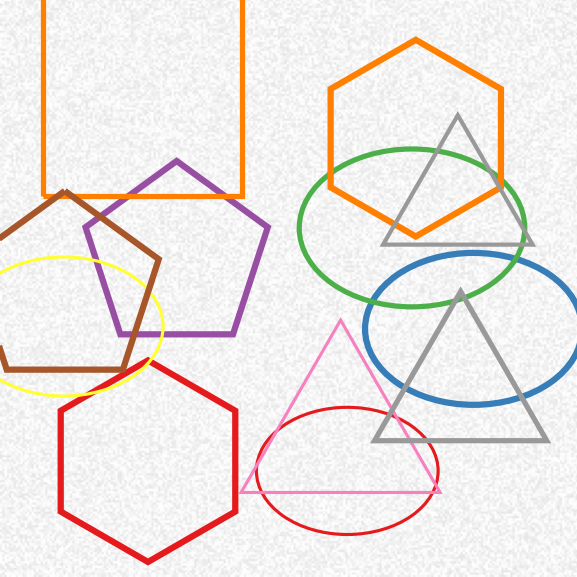[{"shape": "hexagon", "thickness": 3, "radius": 0.87, "center": [0.256, 0.201]}, {"shape": "oval", "thickness": 1.5, "radius": 0.79, "center": [0.601, 0.184]}, {"shape": "oval", "thickness": 3, "radius": 0.94, "center": [0.82, 0.43]}, {"shape": "oval", "thickness": 2.5, "radius": 0.98, "center": [0.713, 0.604]}, {"shape": "pentagon", "thickness": 3, "radius": 0.83, "center": [0.306, 0.554]}, {"shape": "hexagon", "thickness": 3, "radius": 0.85, "center": [0.72, 0.76]}, {"shape": "square", "thickness": 2.5, "radius": 0.86, "center": [0.247, 0.831]}, {"shape": "oval", "thickness": 1.5, "radius": 0.86, "center": [0.11, 0.434]}, {"shape": "pentagon", "thickness": 3, "radius": 0.86, "center": [0.112, 0.497]}, {"shape": "triangle", "thickness": 1.5, "radius": 0.99, "center": [0.59, 0.246]}, {"shape": "triangle", "thickness": 2.5, "radius": 0.86, "center": [0.798, 0.322]}, {"shape": "triangle", "thickness": 2, "radius": 0.75, "center": [0.793, 0.65]}]